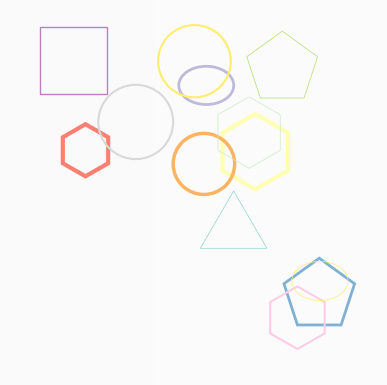[{"shape": "triangle", "thickness": 0.5, "radius": 0.5, "center": [0.603, 0.405]}, {"shape": "hexagon", "thickness": 3, "radius": 0.49, "center": [0.659, 0.606]}, {"shape": "oval", "thickness": 2, "radius": 0.35, "center": [0.532, 0.778]}, {"shape": "hexagon", "thickness": 3, "radius": 0.34, "center": [0.221, 0.61]}, {"shape": "pentagon", "thickness": 2, "radius": 0.48, "center": [0.824, 0.233]}, {"shape": "circle", "thickness": 2.5, "radius": 0.4, "center": [0.526, 0.574]}, {"shape": "pentagon", "thickness": 0.5, "radius": 0.48, "center": [0.728, 0.823]}, {"shape": "hexagon", "thickness": 1.5, "radius": 0.41, "center": [0.768, 0.175]}, {"shape": "circle", "thickness": 1.5, "radius": 0.48, "center": [0.35, 0.683]}, {"shape": "square", "thickness": 1, "radius": 0.43, "center": [0.189, 0.843]}, {"shape": "hexagon", "thickness": 0.5, "radius": 0.46, "center": [0.643, 0.656]}, {"shape": "circle", "thickness": 1.5, "radius": 0.47, "center": [0.502, 0.841]}, {"shape": "oval", "thickness": 0.5, "radius": 0.36, "center": [0.825, 0.27]}]